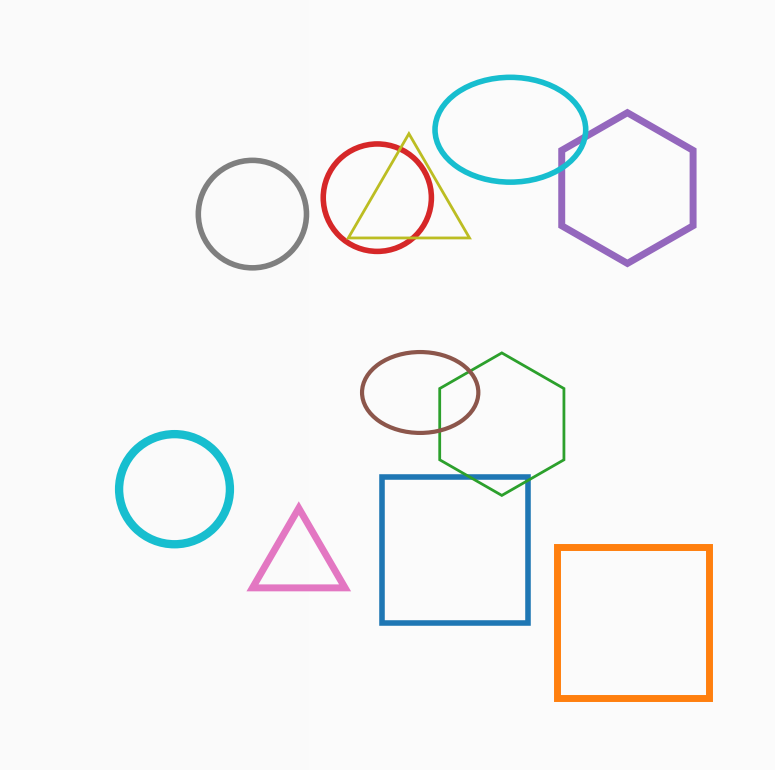[{"shape": "square", "thickness": 2, "radius": 0.47, "center": [0.587, 0.285]}, {"shape": "square", "thickness": 2.5, "radius": 0.49, "center": [0.817, 0.192]}, {"shape": "hexagon", "thickness": 1, "radius": 0.46, "center": [0.648, 0.449]}, {"shape": "circle", "thickness": 2, "radius": 0.35, "center": [0.487, 0.743]}, {"shape": "hexagon", "thickness": 2.5, "radius": 0.49, "center": [0.81, 0.756]}, {"shape": "oval", "thickness": 1.5, "radius": 0.38, "center": [0.542, 0.49]}, {"shape": "triangle", "thickness": 2.5, "radius": 0.34, "center": [0.386, 0.271]}, {"shape": "circle", "thickness": 2, "radius": 0.35, "center": [0.326, 0.722]}, {"shape": "triangle", "thickness": 1, "radius": 0.45, "center": [0.528, 0.736]}, {"shape": "oval", "thickness": 2, "radius": 0.49, "center": [0.659, 0.832]}, {"shape": "circle", "thickness": 3, "radius": 0.36, "center": [0.225, 0.365]}]